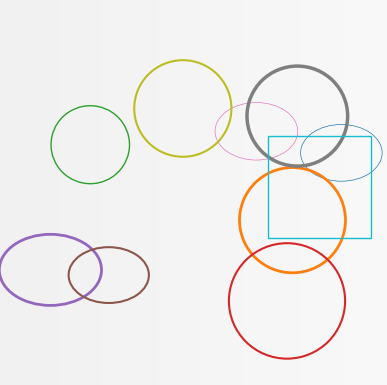[{"shape": "oval", "thickness": 0.5, "radius": 0.53, "center": [0.881, 0.603]}, {"shape": "circle", "thickness": 2, "radius": 0.68, "center": [0.755, 0.428]}, {"shape": "circle", "thickness": 1, "radius": 0.51, "center": [0.233, 0.624]}, {"shape": "circle", "thickness": 1.5, "radius": 0.75, "center": [0.741, 0.218]}, {"shape": "oval", "thickness": 2, "radius": 0.66, "center": [0.13, 0.299]}, {"shape": "oval", "thickness": 1.5, "radius": 0.52, "center": [0.281, 0.286]}, {"shape": "oval", "thickness": 0.5, "radius": 0.53, "center": [0.662, 0.659]}, {"shape": "circle", "thickness": 2.5, "radius": 0.65, "center": [0.767, 0.698]}, {"shape": "circle", "thickness": 1.5, "radius": 0.63, "center": [0.472, 0.718]}, {"shape": "square", "thickness": 1, "radius": 0.66, "center": [0.824, 0.516]}]